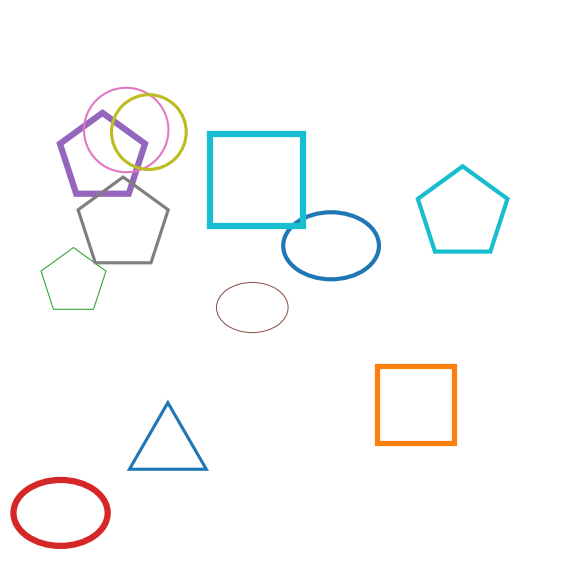[{"shape": "oval", "thickness": 2, "radius": 0.41, "center": [0.573, 0.574]}, {"shape": "triangle", "thickness": 1.5, "radius": 0.38, "center": [0.291, 0.225]}, {"shape": "square", "thickness": 2.5, "radius": 0.33, "center": [0.72, 0.298]}, {"shape": "pentagon", "thickness": 0.5, "radius": 0.3, "center": [0.127, 0.511]}, {"shape": "oval", "thickness": 3, "radius": 0.41, "center": [0.105, 0.111]}, {"shape": "pentagon", "thickness": 3, "radius": 0.39, "center": [0.177, 0.726]}, {"shape": "oval", "thickness": 0.5, "radius": 0.31, "center": [0.437, 0.467]}, {"shape": "circle", "thickness": 1, "radius": 0.37, "center": [0.219, 0.774]}, {"shape": "pentagon", "thickness": 1.5, "radius": 0.41, "center": [0.213, 0.61]}, {"shape": "circle", "thickness": 1.5, "radius": 0.32, "center": [0.258, 0.77]}, {"shape": "pentagon", "thickness": 2, "radius": 0.41, "center": [0.801, 0.63]}, {"shape": "square", "thickness": 3, "radius": 0.4, "center": [0.444, 0.687]}]